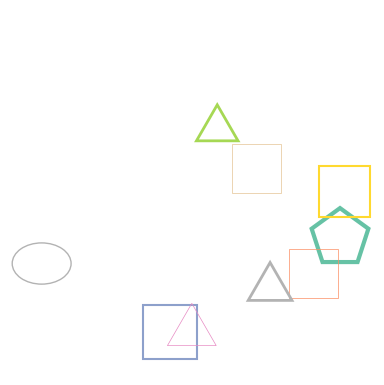[{"shape": "pentagon", "thickness": 3, "radius": 0.39, "center": [0.883, 0.382]}, {"shape": "square", "thickness": 0.5, "radius": 0.32, "center": [0.815, 0.29]}, {"shape": "square", "thickness": 1.5, "radius": 0.35, "center": [0.442, 0.139]}, {"shape": "triangle", "thickness": 0.5, "radius": 0.37, "center": [0.498, 0.139]}, {"shape": "triangle", "thickness": 2, "radius": 0.31, "center": [0.564, 0.665]}, {"shape": "square", "thickness": 1.5, "radius": 0.33, "center": [0.895, 0.503]}, {"shape": "square", "thickness": 0.5, "radius": 0.32, "center": [0.667, 0.563]}, {"shape": "triangle", "thickness": 2, "radius": 0.33, "center": [0.702, 0.253]}, {"shape": "oval", "thickness": 1, "radius": 0.38, "center": [0.108, 0.316]}]